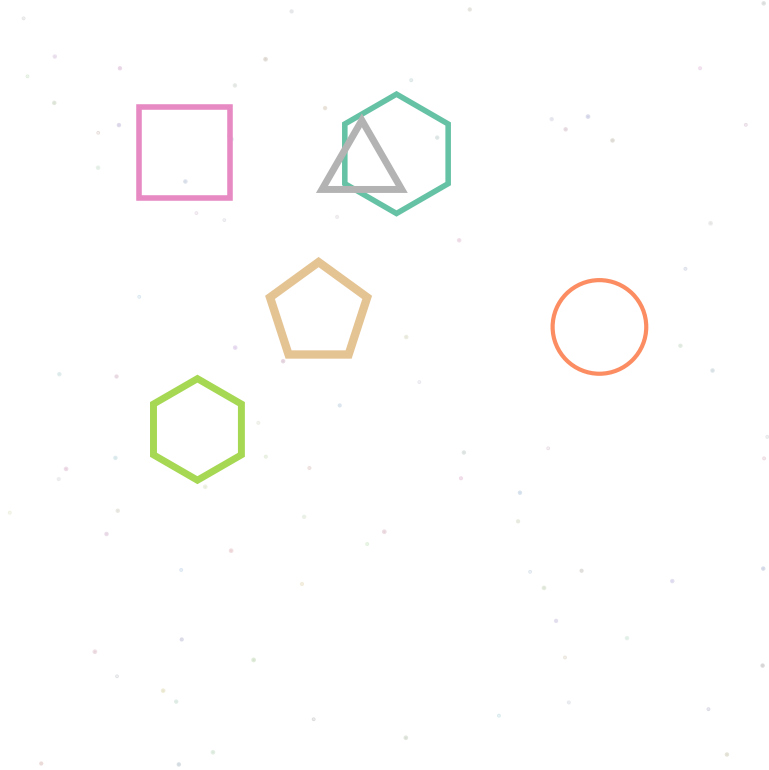[{"shape": "hexagon", "thickness": 2, "radius": 0.39, "center": [0.515, 0.8]}, {"shape": "circle", "thickness": 1.5, "radius": 0.3, "center": [0.778, 0.575]}, {"shape": "square", "thickness": 2, "radius": 0.29, "center": [0.24, 0.802]}, {"shape": "hexagon", "thickness": 2.5, "radius": 0.33, "center": [0.256, 0.442]}, {"shape": "pentagon", "thickness": 3, "radius": 0.33, "center": [0.414, 0.593]}, {"shape": "triangle", "thickness": 2.5, "radius": 0.3, "center": [0.47, 0.784]}]